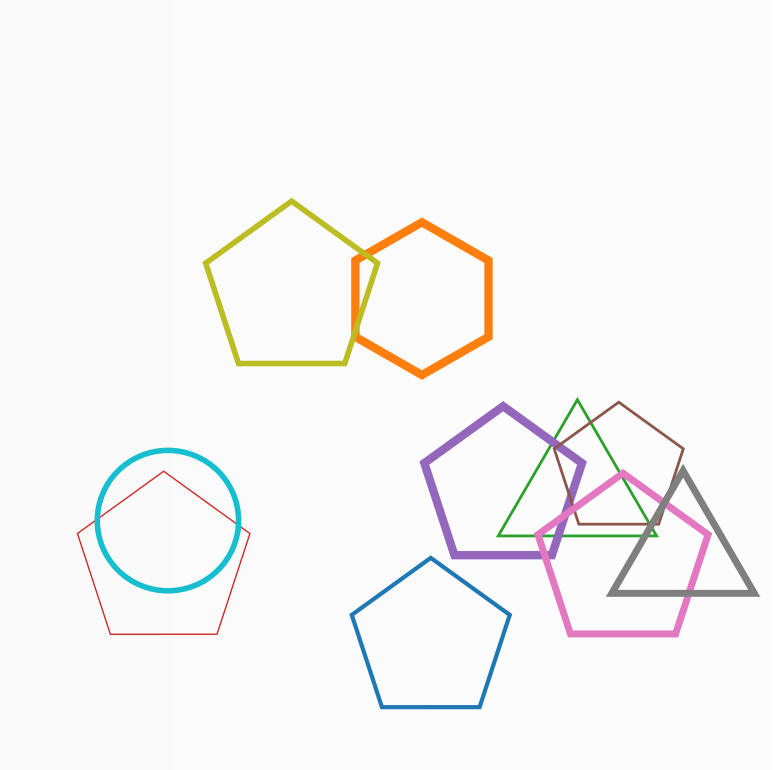[{"shape": "pentagon", "thickness": 1.5, "radius": 0.54, "center": [0.556, 0.168]}, {"shape": "hexagon", "thickness": 3, "radius": 0.5, "center": [0.544, 0.612]}, {"shape": "triangle", "thickness": 1, "radius": 0.59, "center": [0.745, 0.363]}, {"shape": "pentagon", "thickness": 0.5, "radius": 0.59, "center": [0.211, 0.271]}, {"shape": "pentagon", "thickness": 3, "radius": 0.53, "center": [0.649, 0.365]}, {"shape": "pentagon", "thickness": 1, "radius": 0.44, "center": [0.798, 0.39]}, {"shape": "pentagon", "thickness": 2.5, "radius": 0.58, "center": [0.804, 0.27]}, {"shape": "triangle", "thickness": 2.5, "radius": 0.53, "center": [0.881, 0.283]}, {"shape": "pentagon", "thickness": 2, "radius": 0.58, "center": [0.376, 0.622]}, {"shape": "circle", "thickness": 2, "radius": 0.46, "center": [0.217, 0.324]}]